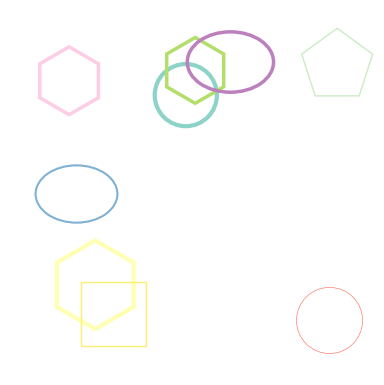[{"shape": "circle", "thickness": 3, "radius": 0.4, "center": [0.483, 0.753]}, {"shape": "hexagon", "thickness": 3, "radius": 0.58, "center": [0.247, 0.26]}, {"shape": "circle", "thickness": 0.5, "radius": 0.43, "center": [0.856, 0.168]}, {"shape": "oval", "thickness": 1.5, "radius": 0.53, "center": [0.199, 0.496]}, {"shape": "hexagon", "thickness": 2.5, "radius": 0.43, "center": [0.507, 0.817]}, {"shape": "hexagon", "thickness": 2.5, "radius": 0.44, "center": [0.179, 0.79]}, {"shape": "oval", "thickness": 2.5, "radius": 0.56, "center": [0.598, 0.839]}, {"shape": "pentagon", "thickness": 1, "radius": 0.48, "center": [0.876, 0.829]}, {"shape": "square", "thickness": 1, "radius": 0.42, "center": [0.295, 0.185]}]